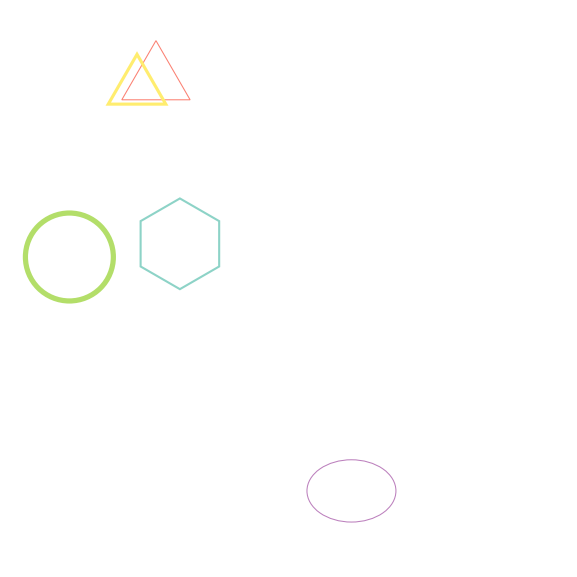[{"shape": "hexagon", "thickness": 1, "radius": 0.39, "center": [0.312, 0.577]}, {"shape": "triangle", "thickness": 0.5, "radius": 0.34, "center": [0.27, 0.86]}, {"shape": "circle", "thickness": 2.5, "radius": 0.38, "center": [0.12, 0.554]}, {"shape": "oval", "thickness": 0.5, "radius": 0.39, "center": [0.609, 0.149]}, {"shape": "triangle", "thickness": 1.5, "radius": 0.29, "center": [0.237, 0.848]}]